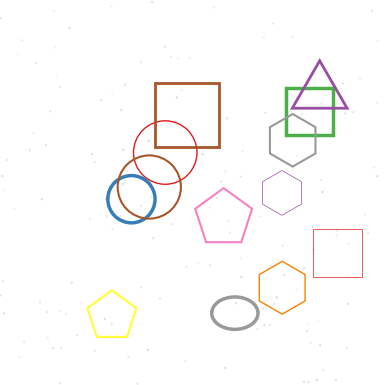[{"shape": "square", "thickness": 0.5, "radius": 0.32, "center": [0.876, 0.343]}, {"shape": "circle", "thickness": 1, "radius": 0.41, "center": [0.429, 0.604]}, {"shape": "circle", "thickness": 2.5, "radius": 0.31, "center": [0.341, 0.483]}, {"shape": "square", "thickness": 2.5, "radius": 0.3, "center": [0.804, 0.71]}, {"shape": "triangle", "thickness": 2, "radius": 0.41, "center": [0.83, 0.76]}, {"shape": "hexagon", "thickness": 0.5, "radius": 0.29, "center": [0.732, 0.499]}, {"shape": "hexagon", "thickness": 1, "radius": 0.34, "center": [0.733, 0.253]}, {"shape": "pentagon", "thickness": 1.5, "radius": 0.33, "center": [0.291, 0.179]}, {"shape": "circle", "thickness": 1.5, "radius": 0.41, "center": [0.388, 0.514]}, {"shape": "square", "thickness": 2, "radius": 0.42, "center": [0.486, 0.701]}, {"shape": "pentagon", "thickness": 1.5, "radius": 0.39, "center": [0.581, 0.434]}, {"shape": "hexagon", "thickness": 1.5, "radius": 0.34, "center": [0.76, 0.636]}, {"shape": "oval", "thickness": 2.5, "radius": 0.3, "center": [0.61, 0.187]}]